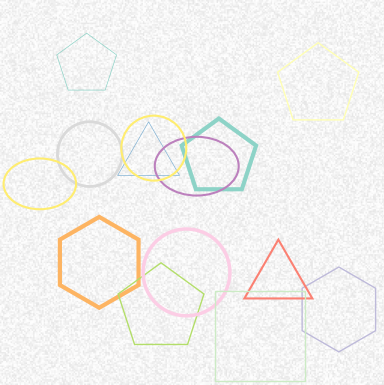[{"shape": "pentagon", "thickness": 3, "radius": 0.51, "center": [0.569, 0.591]}, {"shape": "pentagon", "thickness": 0.5, "radius": 0.41, "center": [0.225, 0.832]}, {"shape": "pentagon", "thickness": 1, "radius": 0.55, "center": [0.827, 0.778]}, {"shape": "hexagon", "thickness": 1, "radius": 0.55, "center": [0.88, 0.196]}, {"shape": "triangle", "thickness": 1.5, "radius": 0.51, "center": [0.723, 0.276]}, {"shape": "triangle", "thickness": 0.5, "radius": 0.46, "center": [0.386, 0.591]}, {"shape": "hexagon", "thickness": 3, "radius": 0.59, "center": [0.258, 0.319]}, {"shape": "pentagon", "thickness": 1, "radius": 0.59, "center": [0.418, 0.2]}, {"shape": "circle", "thickness": 2.5, "radius": 0.56, "center": [0.484, 0.292]}, {"shape": "circle", "thickness": 2, "radius": 0.42, "center": [0.233, 0.6]}, {"shape": "oval", "thickness": 1.5, "radius": 0.54, "center": [0.511, 0.568]}, {"shape": "square", "thickness": 1, "radius": 0.58, "center": [0.675, 0.128]}, {"shape": "circle", "thickness": 1.5, "radius": 0.42, "center": [0.4, 0.615]}, {"shape": "oval", "thickness": 1.5, "radius": 0.47, "center": [0.103, 0.522]}]